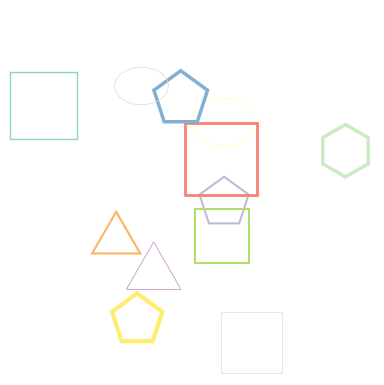[{"shape": "square", "thickness": 1, "radius": 0.44, "center": [0.113, 0.726]}, {"shape": "oval", "thickness": 0.5, "radius": 0.44, "center": [0.583, 0.683]}, {"shape": "pentagon", "thickness": 1.5, "radius": 0.33, "center": [0.582, 0.474]}, {"shape": "square", "thickness": 2, "radius": 0.47, "center": [0.575, 0.587]}, {"shape": "pentagon", "thickness": 2.5, "radius": 0.37, "center": [0.469, 0.743]}, {"shape": "triangle", "thickness": 1.5, "radius": 0.36, "center": [0.302, 0.378]}, {"shape": "square", "thickness": 1.5, "radius": 0.35, "center": [0.576, 0.388]}, {"shape": "square", "thickness": 0.5, "radius": 0.4, "center": [0.653, 0.11]}, {"shape": "oval", "thickness": 0.5, "radius": 0.35, "center": [0.367, 0.777]}, {"shape": "triangle", "thickness": 0.5, "radius": 0.41, "center": [0.399, 0.289]}, {"shape": "hexagon", "thickness": 2.5, "radius": 0.34, "center": [0.897, 0.608]}, {"shape": "pentagon", "thickness": 3, "radius": 0.34, "center": [0.356, 0.169]}]